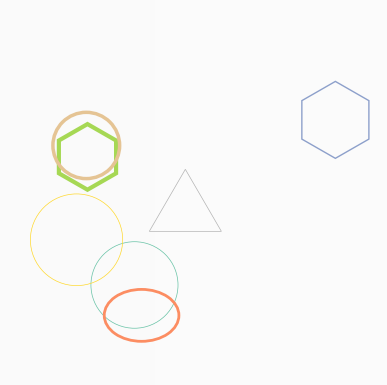[{"shape": "circle", "thickness": 0.5, "radius": 0.56, "center": [0.347, 0.26]}, {"shape": "oval", "thickness": 2, "radius": 0.48, "center": [0.365, 0.181]}, {"shape": "hexagon", "thickness": 1, "radius": 0.5, "center": [0.865, 0.689]}, {"shape": "hexagon", "thickness": 3, "radius": 0.43, "center": [0.226, 0.592]}, {"shape": "circle", "thickness": 0.5, "radius": 0.6, "center": [0.198, 0.377]}, {"shape": "circle", "thickness": 2.5, "radius": 0.43, "center": [0.223, 0.622]}, {"shape": "triangle", "thickness": 0.5, "radius": 0.54, "center": [0.478, 0.453]}]